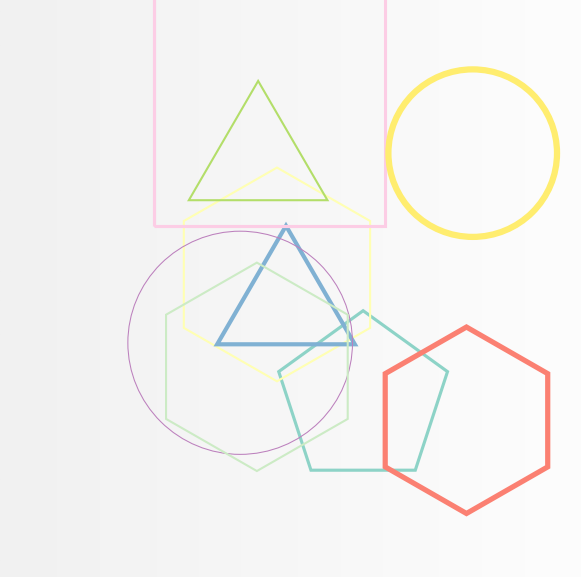[{"shape": "pentagon", "thickness": 1.5, "radius": 0.76, "center": [0.625, 0.308]}, {"shape": "hexagon", "thickness": 1, "radius": 0.93, "center": [0.477, 0.524]}, {"shape": "hexagon", "thickness": 2.5, "radius": 0.81, "center": [0.803, 0.271]}, {"shape": "triangle", "thickness": 2, "radius": 0.68, "center": [0.492, 0.471]}, {"shape": "triangle", "thickness": 1, "radius": 0.69, "center": [0.444, 0.721]}, {"shape": "square", "thickness": 1.5, "radius": 0.99, "center": [0.464, 0.807]}, {"shape": "circle", "thickness": 0.5, "radius": 0.97, "center": [0.413, 0.406]}, {"shape": "hexagon", "thickness": 1, "radius": 0.9, "center": [0.442, 0.364]}, {"shape": "circle", "thickness": 3, "radius": 0.73, "center": [0.813, 0.734]}]